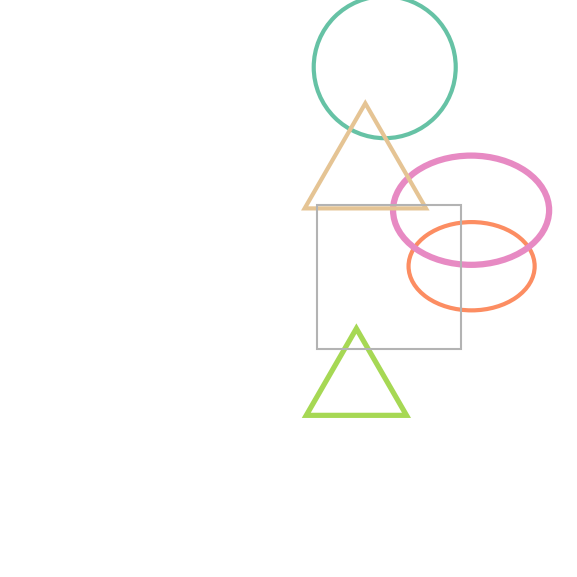[{"shape": "circle", "thickness": 2, "radius": 0.61, "center": [0.666, 0.883]}, {"shape": "oval", "thickness": 2, "radius": 0.55, "center": [0.817, 0.538]}, {"shape": "oval", "thickness": 3, "radius": 0.68, "center": [0.816, 0.635]}, {"shape": "triangle", "thickness": 2.5, "radius": 0.5, "center": [0.617, 0.33]}, {"shape": "triangle", "thickness": 2, "radius": 0.61, "center": [0.633, 0.699]}, {"shape": "square", "thickness": 1, "radius": 0.62, "center": [0.674, 0.52]}]